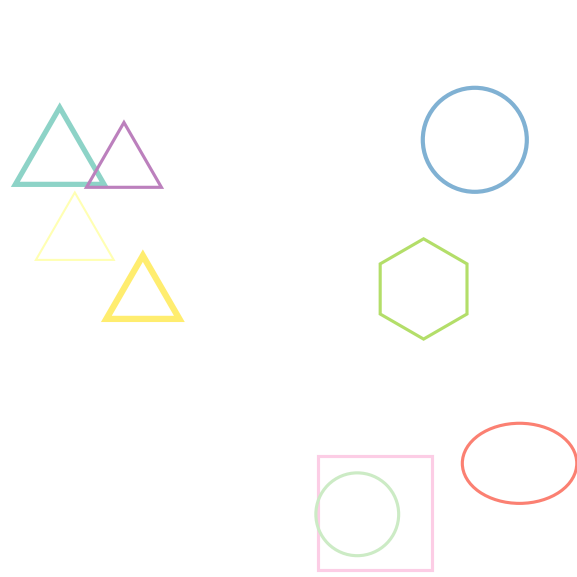[{"shape": "triangle", "thickness": 2.5, "radius": 0.44, "center": [0.103, 0.724]}, {"shape": "triangle", "thickness": 1, "radius": 0.39, "center": [0.13, 0.588]}, {"shape": "oval", "thickness": 1.5, "radius": 0.5, "center": [0.9, 0.197]}, {"shape": "circle", "thickness": 2, "radius": 0.45, "center": [0.822, 0.757]}, {"shape": "hexagon", "thickness": 1.5, "radius": 0.43, "center": [0.733, 0.499]}, {"shape": "square", "thickness": 1.5, "radius": 0.49, "center": [0.649, 0.111]}, {"shape": "triangle", "thickness": 1.5, "radius": 0.37, "center": [0.215, 0.712]}, {"shape": "circle", "thickness": 1.5, "radius": 0.36, "center": [0.619, 0.109]}, {"shape": "triangle", "thickness": 3, "radius": 0.37, "center": [0.247, 0.483]}]